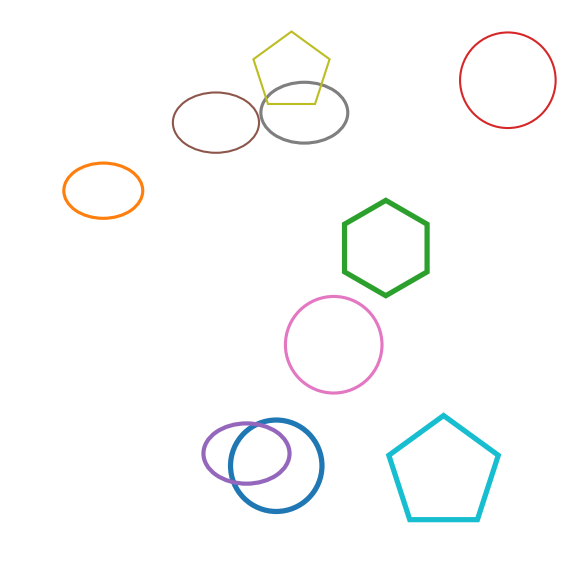[{"shape": "circle", "thickness": 2.5, "radius": 0.4, "center": [0.478, 0.193]}, {"shape": "oval", "thickness": 1.5, "radius": 0.34, "center": [0.179, 0.669]}, {"shape": "hexagon", "thickness": 2.5, "radius": 0.41, "center": [0.668, 0.57]}, {"shape": "circle", "thickness": 1, "radius": 0.41, "center": [0.879, 0.86]}, {"shape": "oval", "thickness": 2, "radius": 0.37, "center": [0.427, 0.214]}, {"shape": "oval", "thickness": 1, "radius": 0.37, "center": [0.374, 0.787]}, {"shape": "circle", "thickness": 1.5, "radius": 0.42, "center": [0.578, 0.402]}, {"shape": "oval", "thickness": 1.5, "radius": 0.38, "center": [0.527, 0.804]}, {"shape": "pentagon", "thickness": 1, "radius": 0.35, "center": [0.505, 0.875]}, {"shape": "pentagon", "thickness": 2.5, "radius": 0.5, "center": [0.768, 0.18]}]